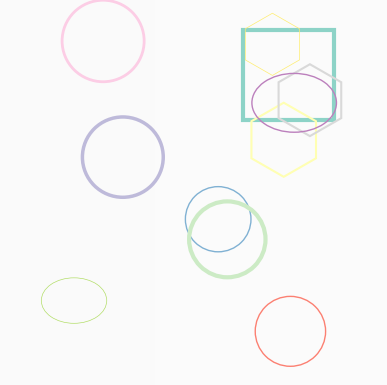[{"shape": "square", "thickness": 3, "radius": 0.59, "center": [0.744, 0.806]}, {"shape": "hexagon", "thickness": 1.5, "radius": 0.48, "center": [0.732, 0.637]}, {"shape": "circle", "thickness": 2.5, "radius": 0.52, "center": [0.317, 0.592]}, {"shape": "circle", "thickness": 1, "radius": 0.45, "center": [0.749, 0.139]}, {"shape": "circle", "thickness": 1, "radius": 0.42, "center": [0.563, 0.431]}, {"shape": "oval", "thickness": 0.5, "radius": 0.42, "center": [0.191, 0.219]}, {"shape": "circle", "thickness": 2, "radius": 0.53, "center": [0.266, 0.894]}, {"shape": "hexagon", "thickness": 1.5, "radius": 0.47, "center": [0.8, 0.74]}, {"shape": "oval", "thickness": 1, "radius": 0.55, "center": [0.759, 0.733]}, {"shape": "circle", "thickness": 3, "radius": 0.49, "center": [0.587, 0.378]}, {"shape": "hexagon", "thickness": 0.5, "radius": 0.4, "center": [0.703, 0.885]}]